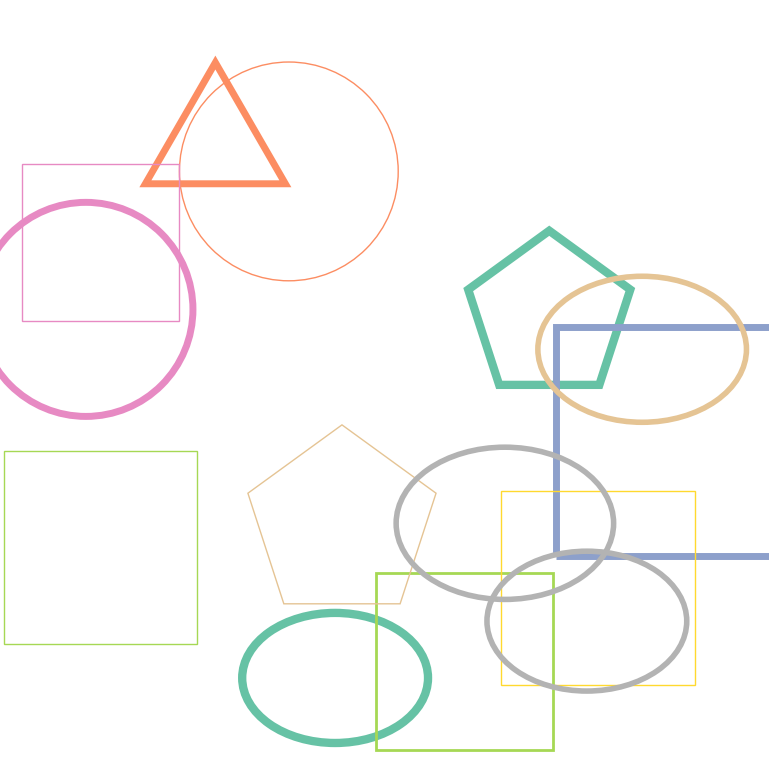[{"shape": "oval", "thickness": 3, "radius": 0.6, "center": [0.435, 0.12]}, {"shape": "pentagon", "thickness": 3, "radius": 0.55, "center": [0.713, 0.59]}, {"shape": "circle", "thickness": 0.5, "radius": 0.71, "center": [0.375, 0.777]}, {"shape": "triangle", "thickness": 2.5, "radius": 0.52, "center": [0.28, 0.814]}, {"shape": "square", "thickness": 2.5, "radius": 0.74, "center": [0.871, 0.426]}, {"shape": "circle", "thickness": 2.5, "radius": 0.7, "center": [0.112, 0.598]}, {"shape": "square", "thickness": 0.5, "radius": 0.51, "center": [0.131, 0.685]}, {"shape": "square", "thickness": 1, "radius": 0.57, "center": [0.604, 0.141]}, {"shape": "square", "thickness": 0.5, "radius": 0.62, "center": [0.131, 0.289]}, {"shape": "square", "thickness": 0.5, "radius": 0.63, "center": [0.776, 0.237]}, {"shape": "pentagon", "thickness": 0.5, "radius": 0.64, "center": [0.444, 0.32]}, {"shape": "oval", "thickness": 2, "radius": 0.68, "center": [0.834, 0.546]}, {"shape": "oval", "thickness": 2, "radius": 0.65, "center": [0.762, 0.193]}, {"shape": "oval", "thickness": 2, "radius": 0.71, "center": [0.656, 0.32]}]